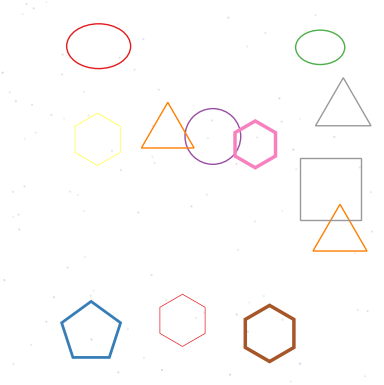[{"shape": "hexagon", "thickness": 0.5, "radius": 0.34, "center": [0.474, 0.168]}, {"shape": "oval", "thickness": 1, "radius": 0.42, "center": [0.256, 0.88]}, {"shape": "pentagon", "thickness": 2, "radius": 0.4, "center": [0.237, 0.137]}, {"shape": "oval", "thickness": 1, "radius": 0.32, "center": [0.832, 0.877]}, {"shape": "circle", "thickness": 1, "radius": 0.36, "center": [0.553, 0.646]}, {"shape": "triangle", "thickness": 1, "radius": 0.4, "center": [0.436, 0.655]}, {"shape": "triangle", "thickness": 1, "radius": 0.4, "center": [0.883, 0.388]}, {"shape": "hexagon", "thickness": 0.5, "radius": 0.34, "center": [0.254, 0.638]}, {"shape": "hexagon", "thickness": 2.5, "radius": 0.36, "center": [0.7, 0.134]}, {"shape": "hexagon", "thickness": 2.5, "radius": 0.3, "center": [0.663, 0.625]}, {"shape": "square", "thickness": 1, "radius": 0.4, "center": [0.858, 0.51]}, {"shape": "triangle", "thickness": 1, "radius": 0.42, "center": [0.892, 0.715]}]